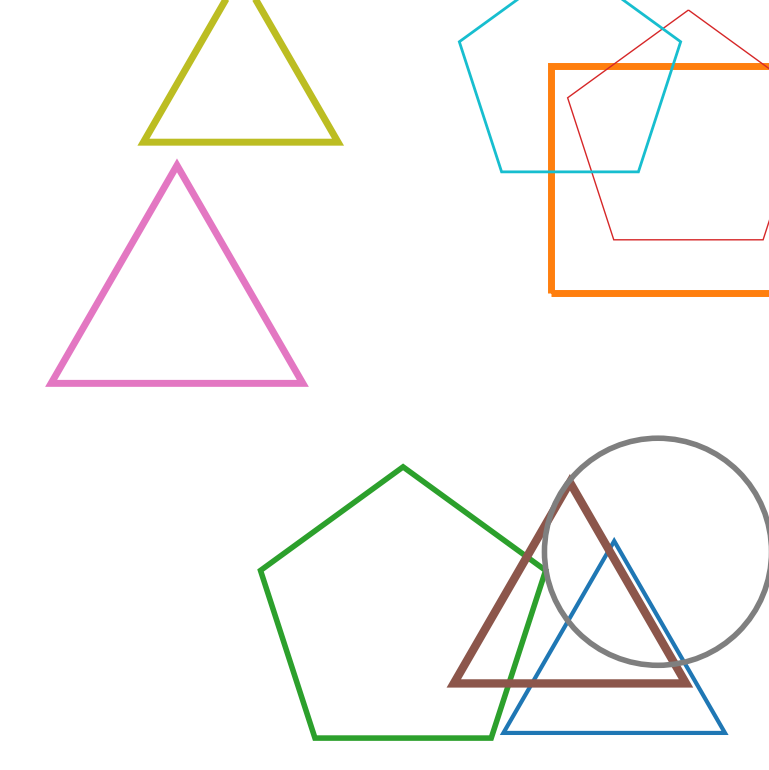[{"shape": "triangle", "thickness": 1.5, "radius": 0.83, "center": [0.798, 0.131]}, {"shape": "square", "thickness": 2.5, "radius": 0.74, "center": [0.863, 0.767]}, {"shape": "pentagon", "thickness": 2, "radius": 0.97, "center": [0.523, 0.199]}, {"shape": "pentagon", "thickness": 0.5, "radius": 0.82, "center": [0.894, 0.822]}, {"shape": "triangle", "thickness": 3, "radius": 0.87, "center": [0.74, 0.199]}, {"shape": "triangle", "thickness": 2.5, "radius": 0.94, "center": [0.23, 0.596]}, {"shape": "circle", "thickness": 2, "radius": 0.74, "center": [0.855, 0.283]}, {"shape": "triangle", "thickness": 2.5, "radius": 0.73, "center": [0.313, 0.888]}, {"shape": "pentagon", "thickness": 1, "radius": 0.76, "center": [0.74, 0.899]}]